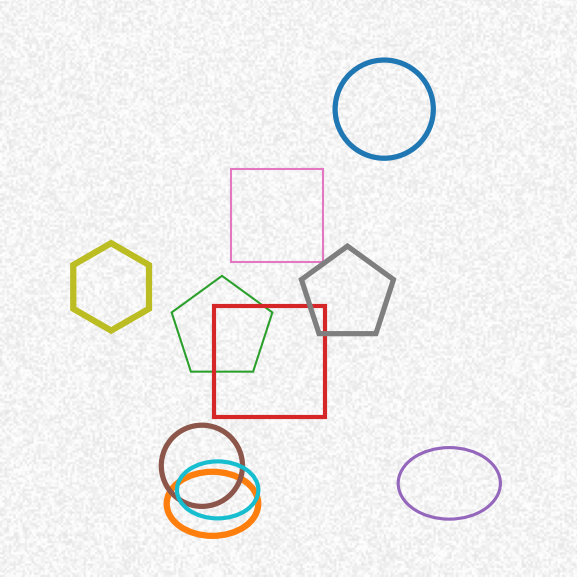[{"shape": "circle", "thickness": 2.5, "radius": 0.43, "center": [0.665, 0.81]}, {"shape": "oval", "thickness": 3, "radius": 0.4, "center": [0.368, 0.127]}, {"shape": "pentagon", "thickness": 1, "radius": 0.46, "center": [0.384, 0.43]}, {"shape": "square", "thickness": 2, "radius": 0.48, "center": [0.467, 0.373]}, {"shape": "oval", "thickness": 1.5, "radius": 0.44, "center": [0.778, 0.162]}, {"shape": "circle", "thickness": 2.5, "radius": 0.35, "center": [0.35, 0.193]}, {"shape": "square", "thickness": 1, "radius": 0.4, "center": [0.48, 0.626]}, {"shape": "pentagon", "thickness": 2.5, "radius": 0.42, "center": [0.602, 0.489]}, {"shape": "hexagon", "thickness": 3, "radius": 0.38, "center": [0.192, 0.502]}, {"shape": "oval", "thickness": 2, "radius": 0.35, "center": [0.377, 0.151]}]